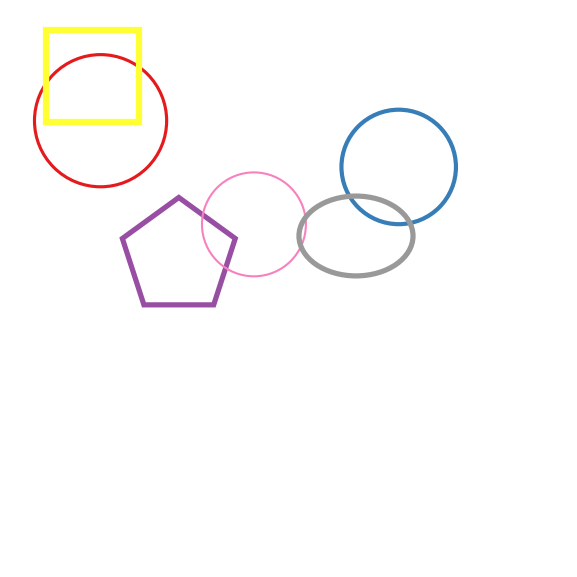[{"shape": "circle", "thickness": 1.5, "radius": 0.57, "center": [0.174, 0.79]}, {"shape": "circle", "thickness": 2, "radius": 0.5, "center": [0.69, 0.71]}, {"shape": "pentagon", "thickness": 2.5, "radius": 0.51, "center": [0.31, 0.554]}, {"shape": "square", "thickness": 3, "radius": 0.4, "center": [0.16, 0.868]}, {"shape": "circle", "thickness": 1, "radius": 0.45, "center": [0.44, 0.611]}, {"shape": "oval", "thickness": 2.5, "radius": 0.49, "center": [0.616, 0.59]}]